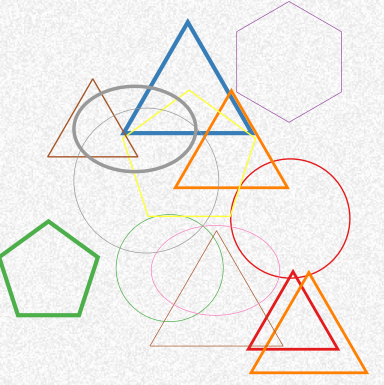[{"shape": "triangle", "thickness": 2, "radius": 0.67, "center": [0.761, 0.16]}, {"shape": "circle", "thickness": 1, "radius": 0.77, "center": [0.754, 0.432]}, {"shape": "triangle", "thickness": 3, "radius": 0.96, "center": [0.488, 0.75]}, {"shape": "circle", "thickness": 0.5, "radius": 0.7, "center": [0.441, 0.304]}, {"shape": "pentagon", "thickness": 3, "radius": 0.67, "center": [0.126, 0.29]}, {"shape": "hexagon", "thickness": 0.5, "radius": 0.78, "center": [0.751, 0.839]}, {"shape": "triangle", "thickness": 2, "radius": 0.87, "center": [0.802, 0.119]}, {"shape": "triangle", "thickness": 2, "radius": 0.84, "center": [0.601, 0.596]}, {"shape": "pentagon", "thickness": 1, "radius": 0.91, "center": [0.491, 0.585]}, {"shape": "triangle", "thickness": 0.5, "radius": 1.0, "center": [0.562, 0.201]}, {"shape": "triangle", "thickness": 1, "radius": 0.68, "center": [0.241, 0.66]}, {"shape": "oval", "thickness": 0.5, "radius": 0.83, "center": [0.56, 0.298]}, {"shape": "circle", "thickness": 0.5, "radius": 0.94, "center": [0.38, 0.531]}, {"shape": "oval", "thickness": 2.5, "radius": 0.79, "center": [0.35, 0.665]}]